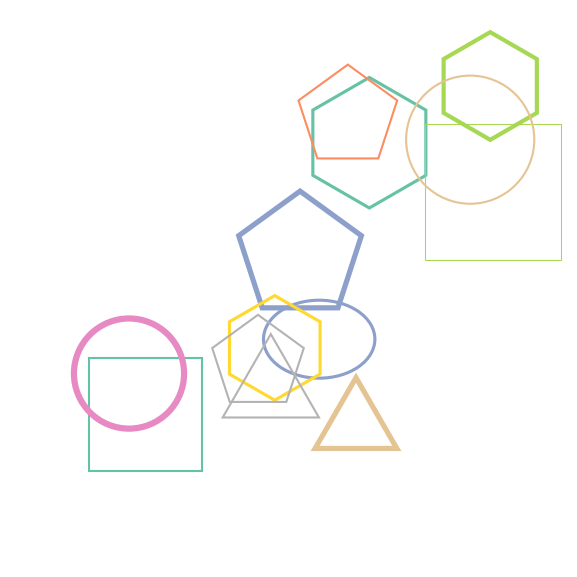[{"shape": "square", "thickness": 1, "radius": 0.49, "center": [0.252, 0.282]}, {"shape": "hexagon", "thickness": 1.5, "radius": 0.56, "center": [0.64, 0.752]}, {"shape": "pentagon", "thickness": 1, "radius": 0.45, "center": [0.602, 0.797]}, {"shape": "oval", "thickness": 1.5, "radius": 0.48, "center": [0.553, 0.412]}, {"shape": "pentagon", "thickness": 2.5, "radius": 0.56, "center": [0.52, 0.556]}, {"shape": "circle", "thickness": 3, "radius": 0.48, "center": [0.223, 0.352]}, {"shape": "hexagon", "thickness": 2, "radius": 0.47, "center": [0.849, 0.85]}, {"shape": "square", "thickness": 0.5, "radius": 0.59, "center": [0.853, 0.666]}, {"shape": "hexagon", "thickness": 1.5, "radius": 0.45, "center": [0.476, 0.397]}, {"shape": "triangle", "thickness": 2.5, "radius": 0.41, "center": [0.616, 0.263]}, {"shape": "circle", "thickness": 1, "radius": 0.55, "center": [0.814, 0.757]}, {"shape": "pentagon", "thickness": 1, "radius": 0.42, "center": [0.447, 0.371]}, {"shape": "triangle", "thickness": 1, "radius": 0.48, "center": [0.469, 0.324]}]